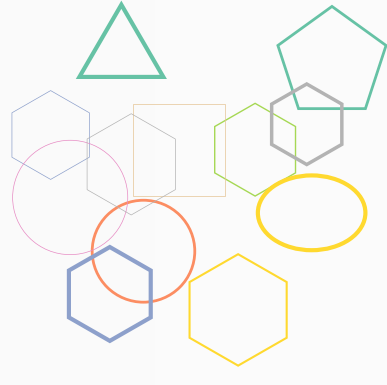[{"shape": "triangle", "thickness": 3, "radius": 0.63, "center": [0.313, 0.863]}, {"shape": "pentagon", "thickness": 2, "radius": 0.73, "center": [0.857, 0.837]}, {"shape": "circle", "thickness": 2, "radius": 0.66, "center": [0.37, 0.347]}, {"shape": "hexagon", "thickness": 0.5, "radius": 0.58, "center": [0.131, 0.649]}, {"shape": "hexagon", "thickness": 3, "radius": 0.61, "center": [0.283, 0.236]}, {"shape": "circle", "thickness": 0.5, "radius": 0.74, "center": [0.181, 0.487]}, {"shape": "hexagon", "thickness": 1, "radius": 0.6, "center": [0.658, 0.611]}, {"shape": "oval", "thickness": 3, "radius": 0.69, "center": [0.804, 0.447]}, {"shape": "hexagon", "thickness": 1.5, "radius": 0.72, "center": [0.614, 0.195]}, {"shape": "square", "thickness": 0.5, "radius": 0.59, "center": [0.462, 0.61]}, {"shape": "hexagon", "thickness": 2.5, "radius": 0.52, "center": [0.792, 0.677]}, {"shape": "hexagon", "thickness": 0.5, "radius": 0.66, "center": [0.339, 0.573]}]